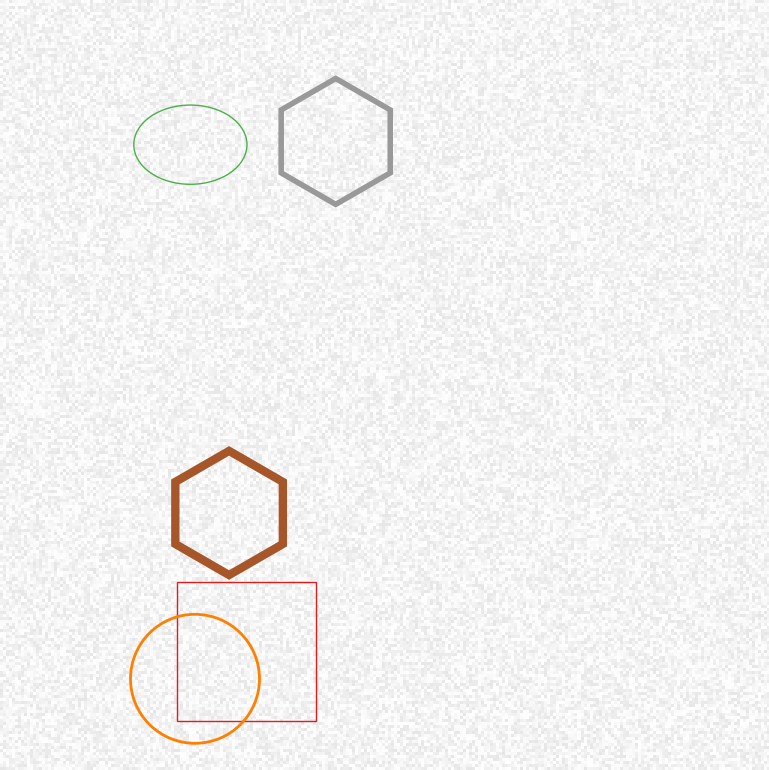[{"shape": "square", "thickness": 0.5, "radius": 0.45, "center": [0.32, 0.154]}, {"shape": "oval", "thickness": 0.5, "radius": 0.37, "center": [0.247, 0.812]}, {"shape": "circle", "thickness": 1, "radius": 0.42, "center": [0.253, 0.118]}, {"shape": "hexagon", "thickness": 3, "radius": 0.4, "center": [0.298, 0.334]}, {"shape": "hexagon", "thickness": 2, "radius": 0.41, "center": [0.436, 0.816]}]